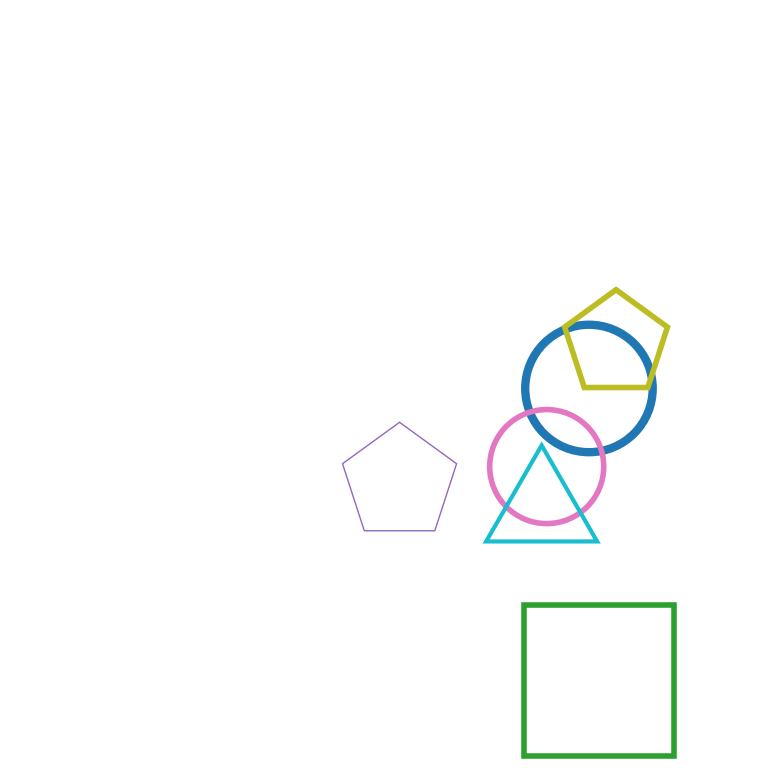[{"shape": "circle", "thickness": 3, "radius": 0.41, "center": [0.765, 0.495]}, {"shape": "square", "thickness": 2, "radius": 0.49, "center": [0.778, 0.116]}, {"shape": "pentagon", "thickness": 0.5, "radius": 0.39, "center": [0.519, 0.374]}, {"shape": "circle", "thickness": 2, "radius": 0.37, "center": [0.71, 0.394]}, {"shape": "pentagon", "thickness": 2, "radius": 0.35, "center": [0.8, 0.554]}, {"shape": "triangle", "thickness": 1.5, "radius": 0.42, "center": [0.703, 0.338]}]